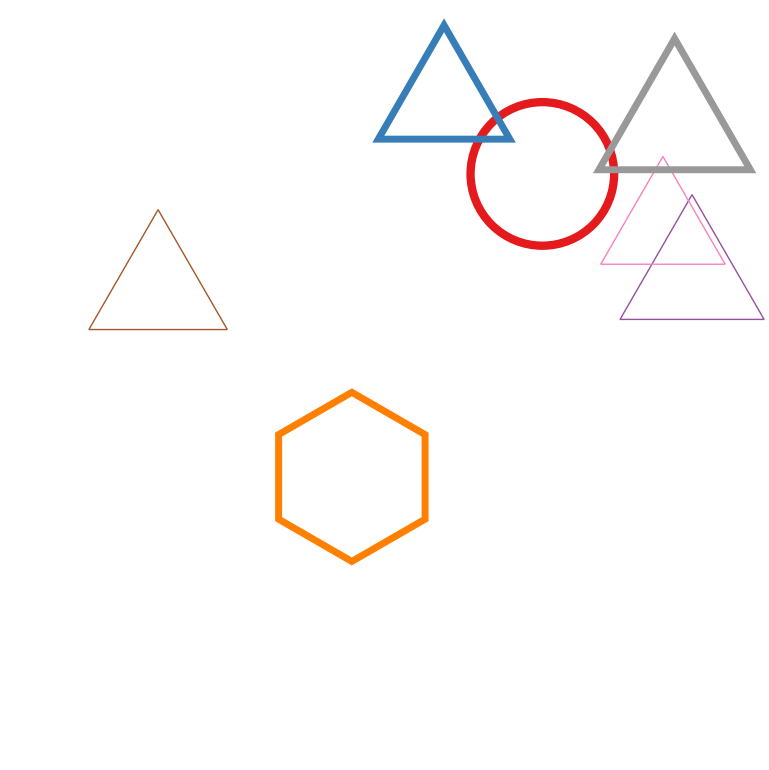[{"shape": "circle", "thickness": 3, "radius": 0.47, "center": [0.704, 0.774]}, {"shape": "triangle", "thickness": 2.5, "radius": 0.49, "center": [0.577, 0.869]}, {"shape": "triangle", "thickness": 0.5, "radius": 0.54, "center": [0.899, 0.639]}, {"shape": "hexagon", "thickness": 2.5, "radius": 0.55, "center": [0.457, 0.381]}, {"shape": "triangle", "thickness": 0.5, "radius": 0.52, "center": [0.205, 0.624]}, {"shape": "triangle", "thickness": 0.5, "radius": 0.47, "center": [0.861, 0.703]}, {"shape": "triangle", "thickness": 2.5, "radius": 0.57, "center": [0.876, 0.836]}]